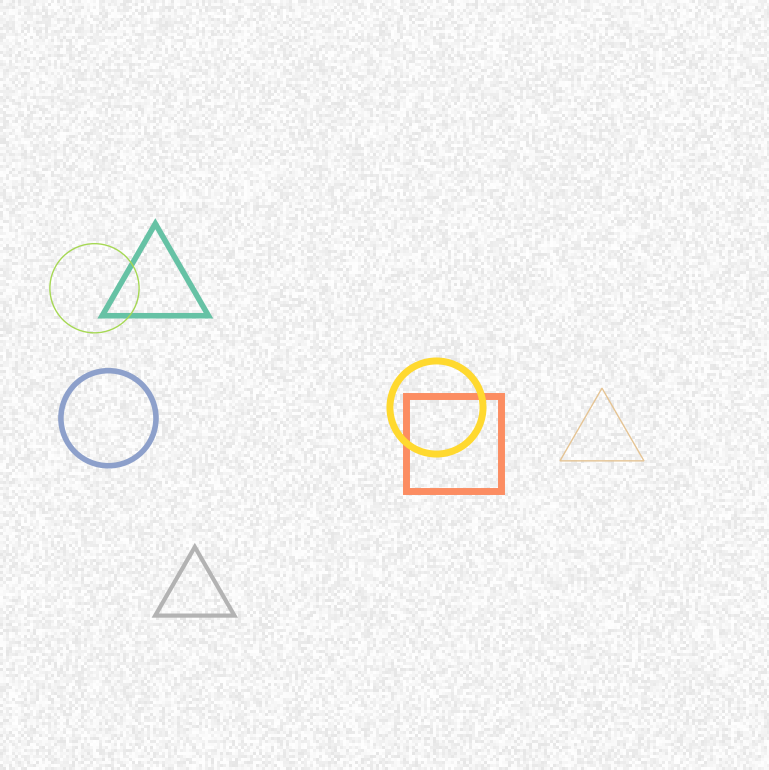[{"shape": "triangle", "thickness": 2, "radius": 0.4, "center": [0.202, 0.63]}, {"shape": "square", "thickness": 2.5, "radius": 0.31, "center": [0.589, 0.424]}, {"shape": "circle", "thickness": 2, "radius": 0.31, "center": [0.141, 0.457]}, {"shape": "circle", "thickness": 0.5, "radius": 0.29, "center": [0.123, 0.626]}, {"shape": "circle", "thickness": 2.5, "radius": 0.3, "center": [0.567, 0.471]}, {"shape": "triangle", "thickness": 0.5, "radius": 0.31, "center": [0.782, 0.433]}, {"shape": "triangle", "thickness": 1.5, "radius": 0.3, "center": [0.253, 0.23]}]